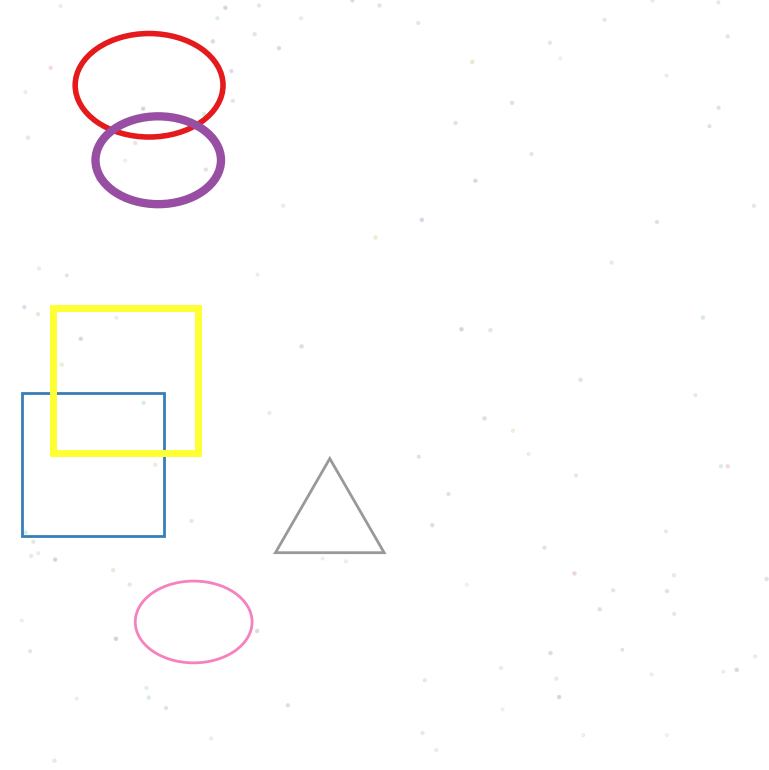[{"shape": "oval", "thickness": 2, "radius": 0.48, "center": [0.194, 0.889]}, {"shape": "square", "thickness": 1, "radius": 0.46, "center": [0.121, 0.397]}, {"shape": "oval", "thickness": 3, "radius": 0.41, "center": [0.206, 0.792]}, {"shape": "square", "thickness": 2.5, "radius": 0.47, "center": [0.163, 0.506]}, {"shape": "oval", "thickness": 1, "radius": 0.38, "center": [0.252, 0.192]}, {"shape": "triangle", "thickness": 1, "radius": 0.41, "center": [0.428, 0.323]}]